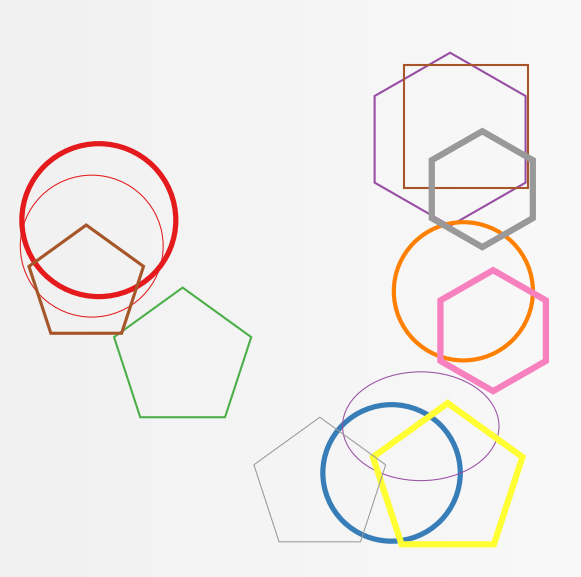[{"shape": "circle", "thickness": 2.5, "radius": 0.66, "center": [0.17, 0.618]}, {"shape": "circle", "thickness": 0.5, "radius": 0.61, "center": [0.158, 0.573]}, {"shape": "circle", "thickness": 2.5, "radius": 0.59, "center": [0.674, 0.18]}, {"shape": "pentagon", "thickness": 1, "radius": 0.62, "center": [0.314, 0.377]}, {"shape": "hexagon", "thickness": 1, "radius": 0.75, "center": [0.774, 0.758]}, {"shape": "oval", "thickness": 0.5, "radius": 0.67, "center": [0.724, 0.261]}, {"shape": "circle", "thickness": 2, "radius": 0.6, "center": [0.797, 0.495]}, {"shape": "pentagon", "thickness": 3, "radius": 0.68, "center": [0.77, 0.166]}, {"shape": "square", "thickness": 1, "radius": 0.53, "center": [0.802, 0.78]}, {"shape": "pentagon", "thickness": 1.5, "radius": 0.52, "center": [0.148, 0.506]}, {"shape": "hexagon", "thickness": 3, "radius": 0.52, "center": [0.848, 0.427]}, {"shape": "hexagon", "thickness": 3, "radius": 0.5, "center": [0.83, 0.672]}, {"shape": "pentagon", "thickness": 0.5, "radius": 0.6, "center": [0.55, 0.157]}]